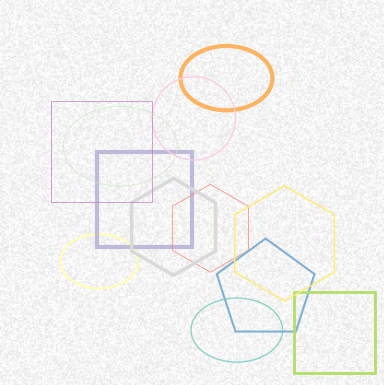[{"shape": "oval", "thickness": 1, "radius": 0.59, "center": [0.615, 0.143]}, {"shape": "oval", "thickness": 1.5, "radius": 0.5, "center": [0.258, 0.321]}, {"shape": "square", "thickness": 3, "radius": 0.62, "center": [0.375, 0.482]}, {"shape": "hexagon", "thickness": 0.5, "radius": 0.57, "center": [0.546, 0.407]}, {"shape": "pentagon", "thickness": 1.5, "radius": 0.67, "center": [0.69, 0.247]}, {"shape": "oval", "thickness": 3, "radius": 0.6, "center": [0.588, 0.797]}, {"shape": "square", "thickness": 2, "radius": 0.52, "center": [0.869, 0.136]}, {"shape": "circle", "thickness": 1, "radius": 0.54, "center": [0.503, 0.693]}, {"shape": "hexagon", "thickness": 2.5, "radius": 0.63, "center": [0.451, 0.411]}, {"shape": "square", "thickness": 0.5, "radius": 0.65, "center": [0.264, 0.606]}, {"shape": "oval", "thickness": 0.5, "radius": 0.74, "center": [0.312, 0.62]}, {"shape": "hexagon", "thickness": 1, "radius": 0.75, "center": [0.739, 0.368]}]